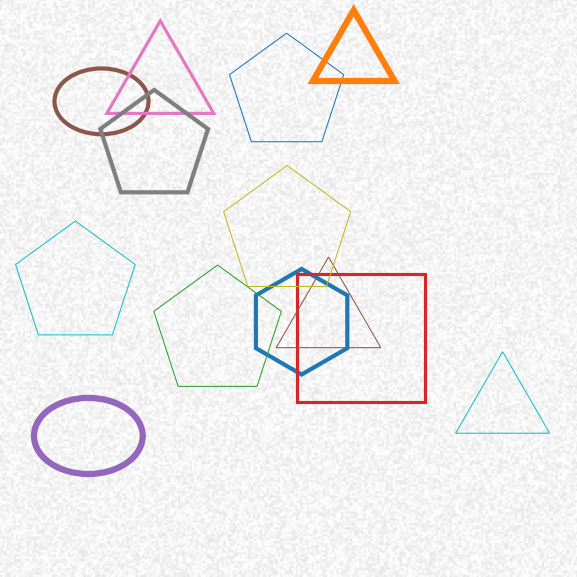[{"shape": "hexagon", "thickness": 2, "radius": 0.46, "center": [0.522, 0.442]}, {"shape": "pentagon", "thickness": 0.5, "radius": 0.52, "center": [0.496, 0.838]}, {"shape": "triangle", "thickness": 3, "radius": 0.41, "center": [0.612, 0.9]}, {"shape": "pentagon", "thickness": 0.5, "radius": 0.58, "center": [0.377, 0.424]}, {"shape": "square", "thickness": 1.5, "radius": 0.55, "center": [0.625, 0.413]}, {"shape": "oval", "thickness": 3, "radius": 0.47, "center": [0.153, 0.244]}, {"shape": "triangle", "thickness": 0.5, "radius": 0.52, "center": [0.569, 0.449]}, {"shape": "oval", "thickness": 2, "radius": 0.41, "center": [0.176, 0.824]}, {"shape": "triangle", "thickness": 1.5, "radius": 0.53, "center": [0.278, 0.856]}, {"shape": "pentagon", "thickness": 2, "radius": 0.49, "center": [0.267, 0.745]}, {"shape": "pentagon", "thickness": 0.5, "radius": 0.58, "center": [0.497, 0.597]}, {"shape": "triangle", "thickness": 0.5, "radius": 0.47, "center": [0.87, 0.296]}, {"shape": "pentagon", "thickness": 0.5, "radius": 0.54, "center": [0.131, 0.507]}]